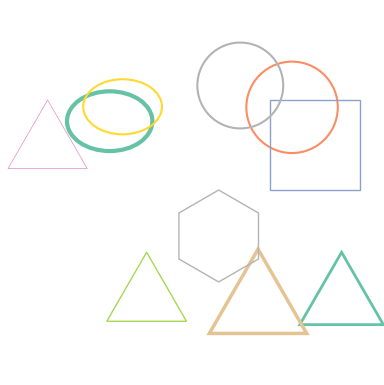[{"shape": "oval", "thickness": 3, "radius": 0.55, "center": [0.285, 0.685]}, {"shape": "triangle", "thickness": 2, "radius": 0.63, "center": [0.887, 0.219]}, {"shape": "circle", "thickness": 1.5, "radius": 0.59, "center": [0.759, 0.721]}, {"shape": "square", "thickness": 1, "radius": 0.58, "center": [0.818, 0.624]}, {"shape": "triangle", "thickness": 0.5, "radius": 0.59, "center": [0.124, 0.621]}, {"shape": "triangle", "thickness": 1, "radius": 0.6, "center": [0.381, 0.225]}, {"shape": "oval", "thickness": 1.5, "radius": 0.51, "center": [0.318, 0.723]}, {"shape": "triangle", "thickness": 2.5, "radius": 0.73, "center": [0.67, 0.207]}, {"shape": "circle", "thickness": 1.5, "radius": 0.56, "center": [0.624, 0.778]}, {"shape": "hexagon", "thickness": 1, "radius": 0.6, "center": [0.568, 0.387]}]